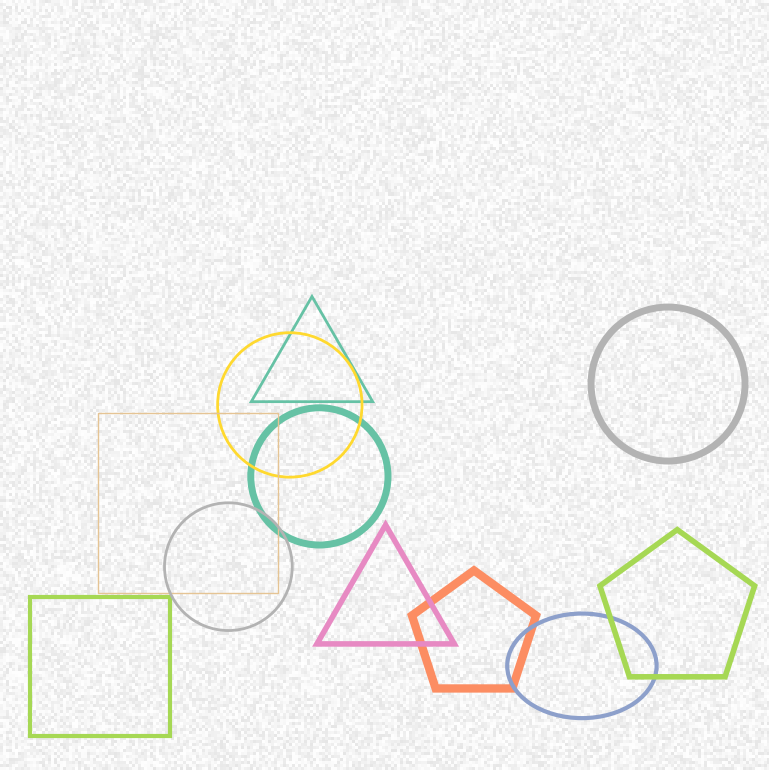[{"shape": "circle", "thickness": 2.5, "radius": 0.45, "center": [0.415, 0.381]}, {"shape": "triangle", "thickness": 1, "radius": 0.46, "center": [0.405, 0.524]}, {"shape": "pentagon", "thickness": 3, "radius": 0.42, "center": [0.616, 0.174]}, {"shape": "oval", "thickness": 1.5, "radius": 0.49, "center": [0.756, 0.135]}, {"shape": "triangle", "thickness": 2, "radius": 0.52, "center": [0.501, 0.215]}, {"shape": "square", "thickness": 1.5, "radius": 0.45, "center": [0.13, 0.134]}, {"shape": "pentagon", "thickness": 2, "radius": 0.53, "center": [0.88, 0.206]}, {"shape": "circle", "thickness": 1, "radius": 0.47, "center": [0.376, 0.474]}, {"shape": "square", "thickness": 0.5, "radius": 0.58, "center": [0.244, 0.347]}, {"shape": "circle", "thickness": 2.5, "radius": 0.5, "center": [0.868, 0.501]}, {"shape": "circle", "thickness": 1, "radius": 0.41, "center": [0.297, 0.264]}]